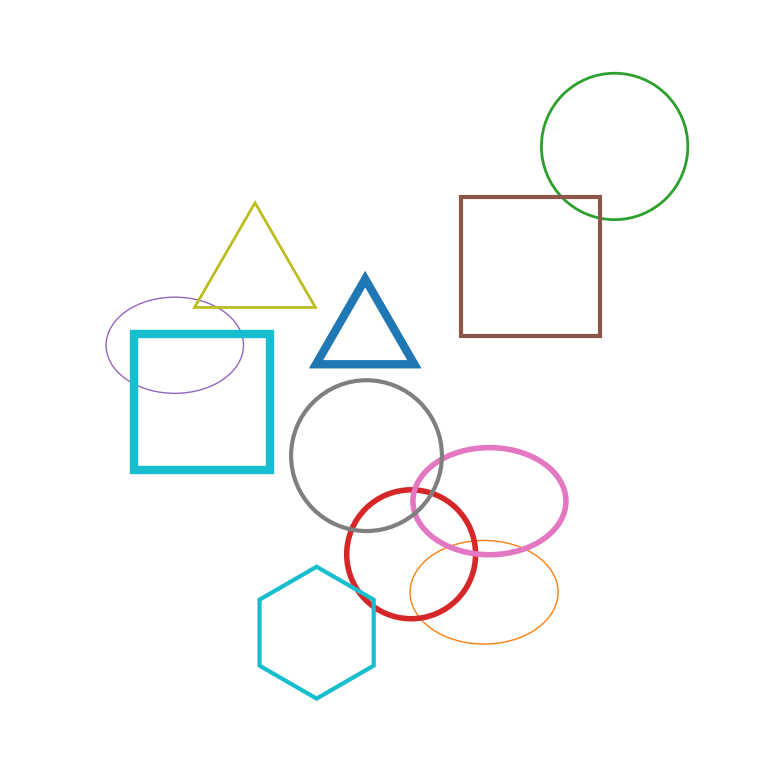[{"shape": "triangle", "thickness": 3, "radius": 0.37, "center": [0.474, 0.564]}, {"shape": "oval", "thickness": 0.5, "radius": 0.48, "center": [0.629, 0.231]}, {"shape": "circle", "thickness": 1, "radius": 0.48, "center": [0.798, 0.81]}, {"shape": "circle", "thickness": 2, "radius": 0.42, "center": [0.534, 0.28]}, {"shape": "oval", "thickness": 0.5, "radius": 0.45, "center": [0.227, 0.552]}, {"shape": "square", "thickness": 1.5, "radius": 0.45, "center": [0.689, 0.654]}, {"shape": "oval", "thickness": 2, "radius": 0.5, "center": [0.636, 0.349]}, {"shape": "circle", "thickness": 1.5, "radius": 0.49, "center": [0.476, 0.408]}, {"shape": "triangle", "thickness": 1, "radius": 0.45, "center": [0.331, 0.646]}, {"shape": "square", "thickness": 3, "radius": 0.44, "center": [0.262, 0.478]}, {"shape": "hexagon", "thickness": 1.5, "radius": 0.43, "center": [0.411, 0.178]}]